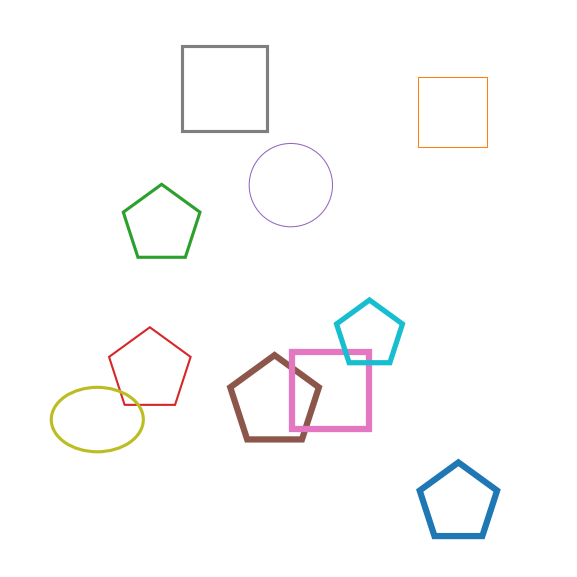[{"shape": "pentagon", "thickness": 3, "radius": 0.35, "center": [0.794, 0.128]}, {"shape": "square", "thickness": 0.5, "radius": 0.3, "center": [0.783, 0.805]}, {"shape": "pentagon", "thickness": 1.5, "radius": 0.35, "center": [0.28, 0.61]}, {"shape": "pentagon", "thickness": 1, "radius": 0.37, "center": [0.259, 0.358]}, {"shape": "circle", "thickness": 0.5, "radius": 0.36, "center": [0.504, 0.679]}, {"shape": "pentagon", "thickness": 3, "radius": 0.4, "center": [0.475, 0.303]}, {"shape": "square", "thickness": 3, "radius": 0.33, "center": [0.572, 0.323]}, {"shape": "square", "thickness": 1.5, "radius": 0.37, "center": [0.388, 0.846]}, {"shape": "oval", "thickness": 1.5, "radius": 0.4, "center": [0.168, 0.273]}, {"shape": "pentagon", "thickness": 2.5, "radius": 0.3, "center": [0.64, 0.42]}]